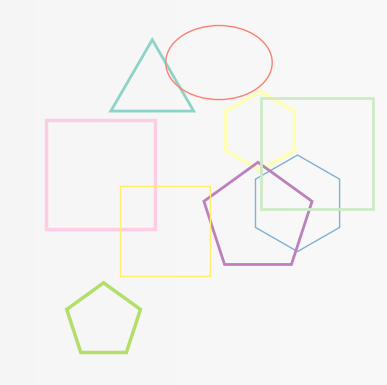[{"shape": "triangle", "thickness": 2, "radius": 0.62, "center": [0.393, 0.773]}, {"shape": "hexagon", "thickness": 2.5, "radius": 0.51, "center": [0.671, 0.66]}, {"shape": "oval", "thickness": 1, "radius": 0.69, "center": [0.565, 0.838]}, {"shape": "hexagon", "thickness": 1, "radius": 0.63, "center": [0.768, 0.472]}, {"shape": "pentagon", "thickness": 2.5, "radius": 0.5, "center": [0.267, 0.165]}, {"shape": "square", "thickness": 2.5, "radius": 0.71, "center": [0.26, 0.546]}, {"shape": "pentagon", "thickness": 2, "radius": 0.73, "center": [0.666, 0.432]}, {"shape": "square", "thickness": 2, "radius": 0.72, "center": [0.818, 0.6]}, {"shape": "square", "thickness": 1, "radius": 0.58, "center": [0.426, 0.399]}]